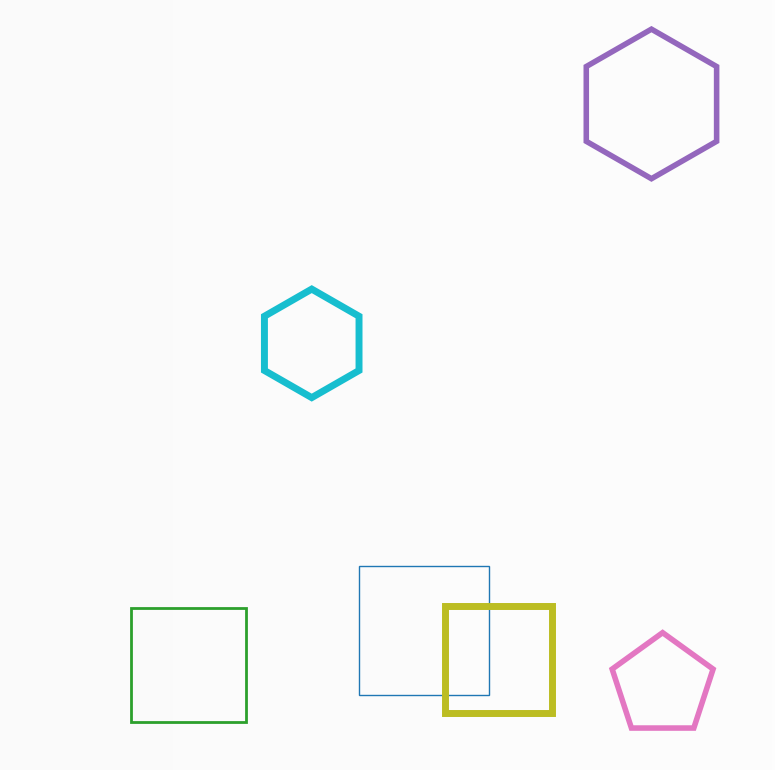[{"shape": "square", "thickness": 0.5, "radius": 0.42, "center": [0.547, 0.181]}, {"shape": "square", "thickness": 1, "radius": 0.37, "center": [0.243, 0.137]}, {"shape": "hexagon", "thickness": 2, "radius": 0.49, "center": [0.841, 0.865]}, {"shape": "pentagon", "thickness": 2, "radius": 0.34, "center": [0.855, 0.11]}, {"shape": "square", "thickness": 2.5, "radius": 0.35, "center": [0.643, 0.144]}, {"shape": "hexagon", "thickness": 2.5, "radius": 0.35, "center": [0.402, 0.554]}]